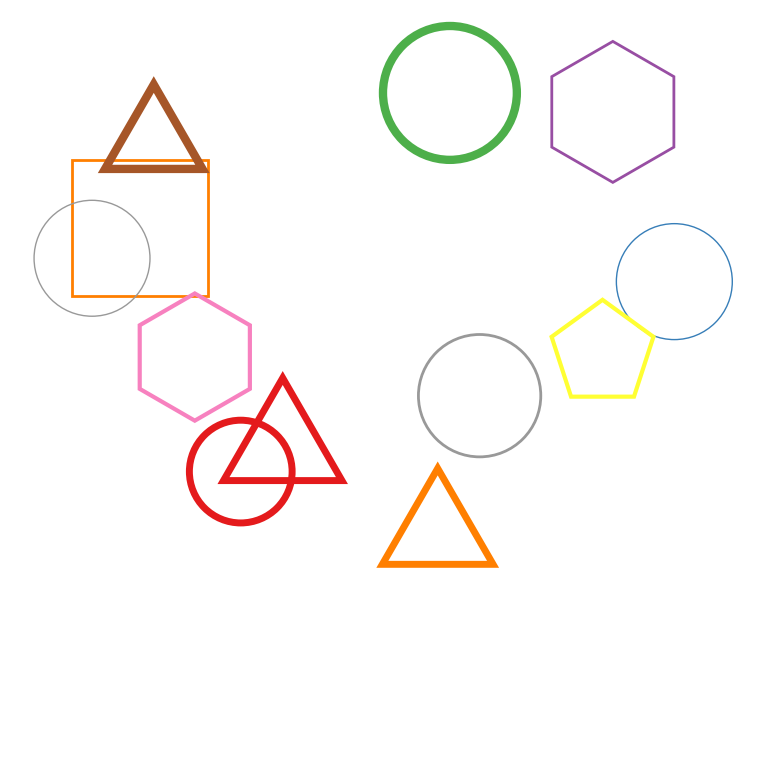[{"shape": "triangle", "thickness": 2.5, "radius": 0.44, "center": [0.367, 0.42]}, {"shape": "circle", "thickness": 2.5, "radius": 0.33, "center": [0.313, 0.388]}, {"shape": "circle", "thickness": 0.5, "radius": 0.38, "center": [0.876, 0.634]}, {"shape": "circle", "thickness": 3, "radius": 0.43, "center": [0.584, 0.879]}, {"shape": "hexagon", "thickness": 1, "radius": 0.46, "center": [0.796, 0.855]}, {"shape": "square", "thickness": 1, "radius": 0.44, "center": [0.182, 0.704]}, {"shape": "triangle", "thickness": 2.5, "radius": 0.42, "center": [0.568, 0.309]}, {"shape": "pentagon", "thickness": 1.5, "radius": 0.35, "center": [0.782, 0.541]}, {"shape": "triangle", "thickness": 3, "radius": 0.37, "center": [0.2, 0.817]}, {"shape": "hexagon", "thickness": 1.5, "radius": 0.41, "center": [0.253, 0.536]}, {"shape": "circle", "thickness": 1, "radius": 0.4, "center": [0.623, 0.486]}, {"shape": "circle", "thickness": 0.5, "radius": 0.38, "center": [0.12, 0.665]}]